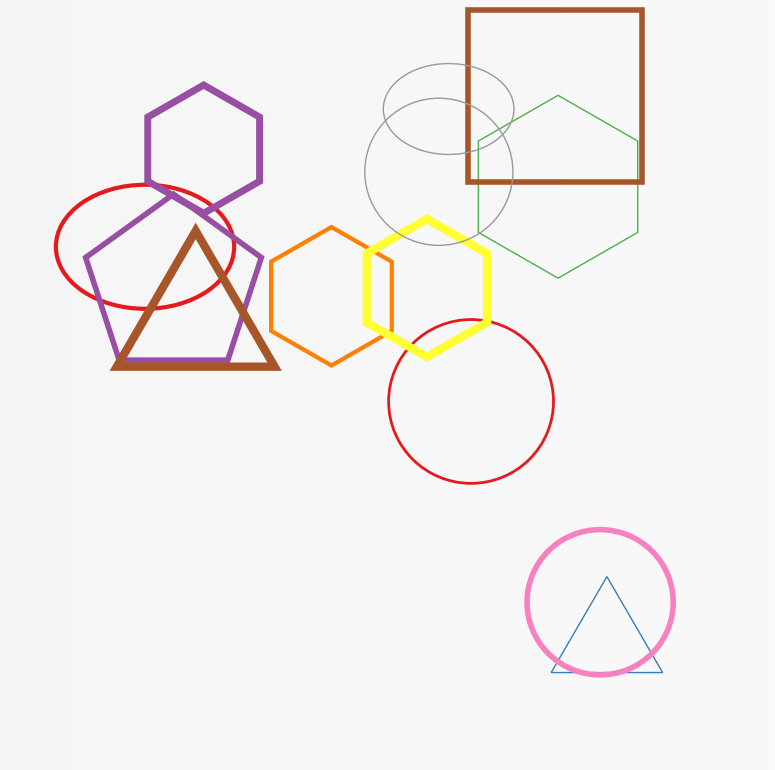[{"shape": "circle", "thickness": 1, "radius": 0.53, "center": [0.608, 0.479]}, {"shape": "oval", "thickness": 1.5, "radius": 0.58, "center": [0.187, 0.68]}, {"shape": "triangle", "thickness": 0.5, "radius": 0.42, "center": [0.783, 0.168]}, {"shape": "hexagon", "thickness": 0.5, "radius": 0.59, "center": [0.72, 0.757]}, {"shape": "hexagon", "thickness": 2.5, "radius": 0.42, "center": [0.263, 0.806]}, {"shape": "pentagon", "thickness": 2, "radius": 0.6, "center": [0.224, 0.629]}, {"shape": "hexagon", "thickness": 1.5, "radius": 0.45, "center": [0.428, 0.615]}, {"shape": "hexagon", "thickness": 3, "radius": 0.45, "center": [0.551, 0.626]}, {"shape": "triangle", "thickness": 3, "radius": 0.59, "center": [0.253, 0.583]}, {"shape": "square", "thickness": 2, "radius": 0.56, "center": [0.716, 0.875]}, {"shape": "circle", "thickness": 2, "radius": 0.47, "center": [0.774, 0.218]}, {"shape": "oval", "thickness": 0.5, "radius": 0.42, "center": [0.579, 0.858]}, {"shape": "circle", "thickness": 0.5, "radius": 0.48, "center": [0.566, 0.777]}]